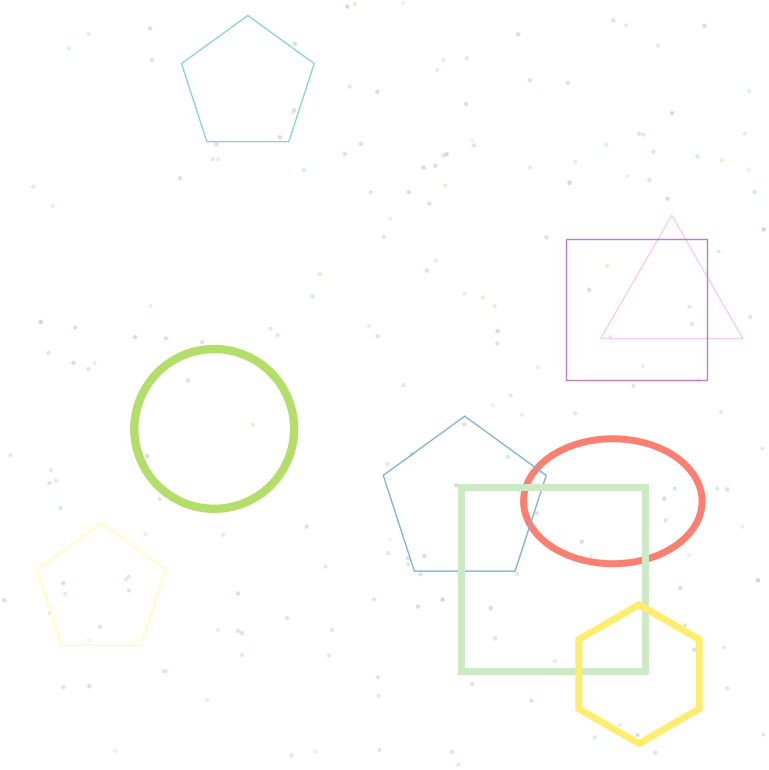[{"shape": "pentagon", "thickness": 0.5, "radius": 0.45, "center": [0.322, 0.889]}, {"shape": "pentagon", "thickness": 0.5, "radius": 0.44, "center": [0.131, 0.233]}, {"shape": "oval", "thickness": 2.5, "radius": 0.58, "center": [0.796, 0.349]}, {"shape": "pentagon", "thickness": 0.5, "radius": 0.56, "center": [0.604, 0.348]}, {"shape": "circle", "thickness": 3, "radius": 0.52, "center": [0.278, 0.443]}, {"shape": "triangle", "thickness": 0.5, "radius": 0.53, "center": [0.872, 0.614]}, {"shape": "square", "thickness": 0.5, "radius": 0.46, "center": [0.826, 0.598]}, {"shape": "square", "thickness": 2.5, "radius": 0.6, "center": [0.718, 0.248]}, {"shape": "hexagon", "thickness": 2.5, "radius": 0.45, "center": [0.83, 0.125]}]